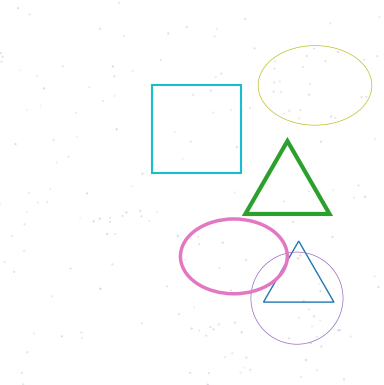[{"shape": "triangle", "thickness": 1, "radius": 0.53, "center": [0.776, 0.268]}, {"shape": "triangle", "thickness": 3, "radius": 0.63, "center": [0.747, 0.507]}, {"shape": "circle", "thickness": 0.5, "radius": 0.6, "center": [0.771, 0.226]}, {"shape": "oval", "thickness": 2.5, "radius": 0.69, "center": [0.607, 0.334]}, {"shape": "oval", "thickness": 0.5, "radius": 0.74, "center": [0.818, 0.778]}, {"shape": "square", "thickness": 1.5, "radius": 0.58, "center": [0.511, 0.665]}]